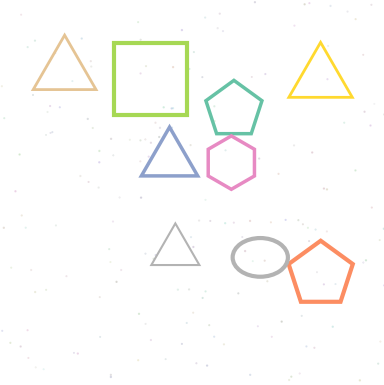[{"shape": "pentagon", "thickness": 2.5, "radius": 0.38, "center": [0.608, 0.715]}, {"shape": "pentagon", "thickness": 3, "radius": 0.44, "center": [0.833, 0.287]}, {"shape": "triangle", "thickness": 2.5, "radius": 0.42, "center": [0.44, 0.585]}, {"shape": "hexagon", "thickness": 2.5, "radius": 0.35, "center": [0.601, 0.578]}, {"shape": "square", "thickness": 3, "radius": 0.47, "center": [0.39, 0.795]}, {"shape": "triangle", "thickness": 2, "radius": 0.48, "center": [0.833, 0.795]}, {"shape": "triangle", "thickness": 2, "radius": 0.47, "center": [0.168, 0.814]}, {"shape": "triangle", "thickness": 1.5, "radius": 0.36, "center": [0.455, 0.348]}, {"shape": "oval", "thickness": 3, "radius": 0.36, "center": [0.676, 0.331]}]